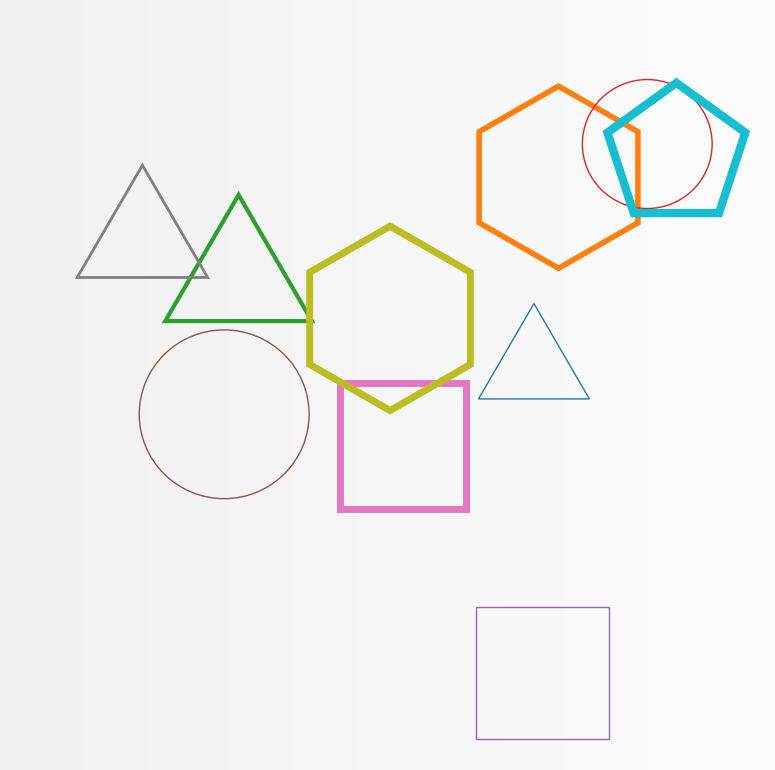[{"shape": "triangle", "thickness": 0.5, "radius": 0.41, "center": [0.689, 0.523]}, {"shape": "hexagon", "thickness": 2, "radius": 0.59, "center": [0.721, 0.77]}, {"shape": "triangle", "thickness": 1.5, "radius": 0.55, "center": [0.308, 0.638]}, {"shape": "circle", "thickness": 0.5, "radius": 0.42, "center": [0.835, 0.813]}, {"shape": "square", "thickness": 0.5, "radius": 0.43, "center": [0.7, 0.126]}, {"shape": "circle", "thickness": 0.5, "radius": 0.55, "center": [0.289, 0.462]}, {"shape": "square", "thickness": 2.5, "radius": 0.41, "center": [0.52, 0.421]}, {"shape": "triangle", "thickness": 1, "radius": 0.49, "center": [0.184, 0.688]}, {"shape": "hexagon", "thickness": 2.5, "radius": 0.6, "center": [0.503, 0.587]}, {"shape": "pentagon", "thickness": 3, "radius": 0.47, "center": [0.873, 0.799]}]